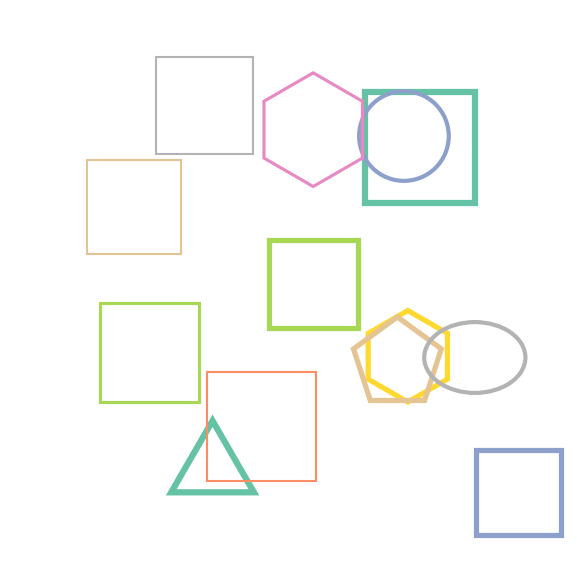[{"shape": "square", "thickness": 3, "radius": 0.48, "center": [0.727, 0.743]}, {"shape": "triangle", "thickness": 3, "radius": 0.41, "center": [0.368, 0.188]}, {"shape": "square", "thickness": 1, "radius": 0.47, "center": [0.453, 0.261]}, {"shape": "square", "thickness": 2.5, "radius": 0.37, "center": [0.897, 0.147]}, {"shape": "circle", "thickness": 2, "radius": 0.39, "center": [0.699, 0.764]}, {"shape": "hexagon", "thickness": 1.5, "radius": 0.49, "center": [0.542, 0.775]}, {"shape": "square", "thickness": 1.5, "radius": 0.43, "center": [0.259, 0.389]}, {"shape": "square", "thickness": 2.5, "radius": 0.38, "center": [0.543, 0.507]}, {"shape": "hexagon", "thickness": 2.5, "radius": 0.4, "center": [0.706, 0.382]}, {"shape": "square", "thickness": 1, "radius": 0.41, "center": [0.232, 0.641]}, {"shape": "pentagon", "thickness": 2.5, "radius": 0.4, "center": [0.688, 0.37]}, {"shape": "square", "thickness": 1, "radius": 0.42, "center": [0.354, 0.816]}, {"shape": "oval", "thickness": 2, "radius": 0.44, "center": [0.822, 0.38]}]